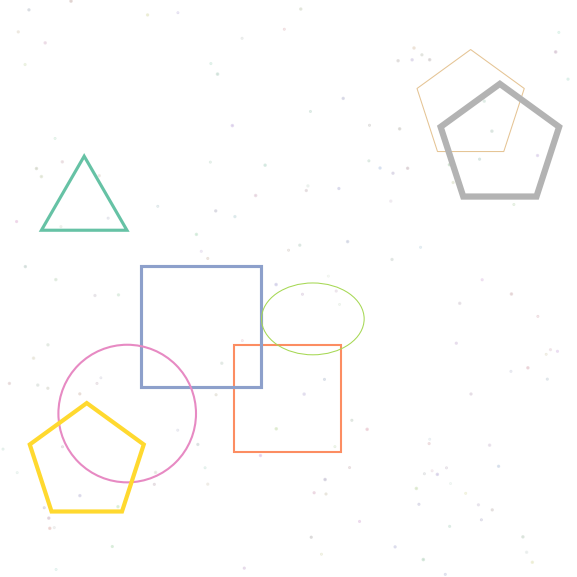[{"shape": "triangle", "thickness": 1.5, "radius": 0.43, "center": [0.146, 0.643]}, {"shape": "square", "thickness": 1, "radius": 0.46, "center": [0.498, 0.309]}, {"shape": "square", "thickness": 1.5, "radius": 0.52, "center": [0.348, 0.434]}, {"shape": "circle", "thickness": 1, "radius": 0.6, "center": [0.22, 0.283]}, {"shape": "oval", "thickness": 0.5, "radius": 0.44, "center": [0.542, 0.447]}, {"shape": "pentagon", "thickness": 2, "radius": 0.52, "center": [0.15, 0.197]}, {"shape": "pentagon", "thickness": 0.5, "radius": 0.49, "center": [0.815, 0.816]}, {"shape": "pentagon", "thickness": 3, "radius": 0.54, "center": [0.866, 0.746]}]